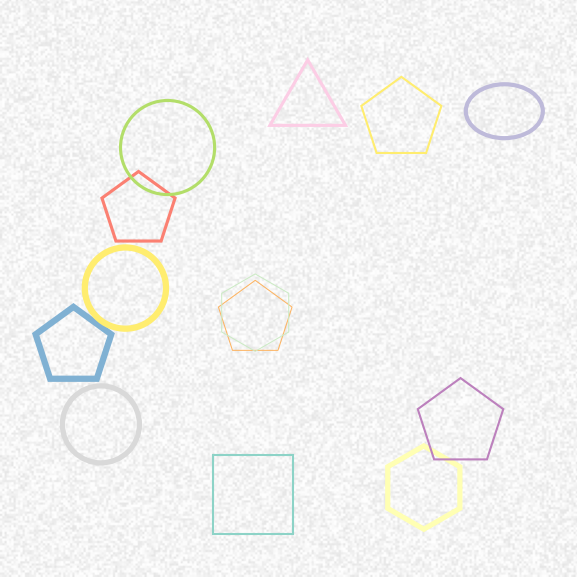[{"shape": "square", "thickness": 1, "radius": 0.34, "center": [0.438, 0.143]}, {"shape": "hexagon", "thickness": 2.5, "radius": 0.36, "center": [0.734, 0.155]}, {"shape": "oval", "thickness": 2, "radius": 0.33, "center": [0.873, 0.807]}, {"shape": "pentagon", "thickness": 1.5, "radius": 0.33, "center": [0.24, 0.636]}, {"shape": "pentagon", "thickness": 3, "radius": 0.34, "center": [0.127, 0.399]}, {"shape": "pentagon", "thickness": 0.5, "radius": 0.34, "center": [0.442, 0.447]}, {"shape": "circle", "thickness": 1.5, "radius": 0.41, "center": [0.29, 0.744]}, {"shape": "triangle", "thickness": 1.5, "radius": 0.38, "center": [0.533, 0.82]}, {"shape": "circle", "thickness": 2.5, "radius": 0.33, "center": [0.175, 0.264]}, {"shape": "pentagon", "thickness": 1, "radius": 0.39, "center": [0.797, 0.267]}, {"shape": "hexagon", "thickness": 0.5, "radius": 0.34, "center": [0.442, 0.458]}, {"shape": "circle", "thickness": 3, "radius": 0.35, "center": [0.217, 0.5]}, {"shape": "pentagon", "thickness": 1, "radius": 0.36, "center": [0.695, 0.793]}]